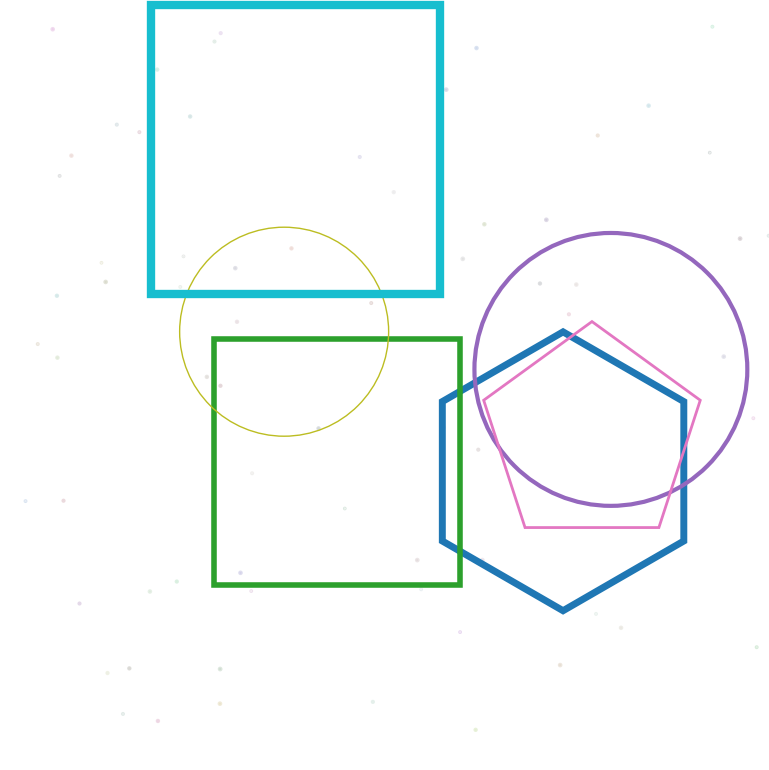[{"shape": "hexagon", "thickness": 2.5, "radius": 0.91, "center": [0.731, 0.388]}, {"shape": "square", "thickness": 2, "radius": 0.8, "center": [0.437, 0.4]}, {"shape": "circle", "thickness": 1.5, "radius": 0.89, "center": [0.793, 0.52]}, {"shape": "pentagon", "thickness": 1, "radius": 0.74, "center": [0.769, 0.434]}, {"shape": "circle", "thickness": 0.5, "radius": 0.68, "center": [0.369, 0.569]}, {"shape": "square", "thickness": 3, "radius": 0.94, "center": [0.384, 0.806]}]